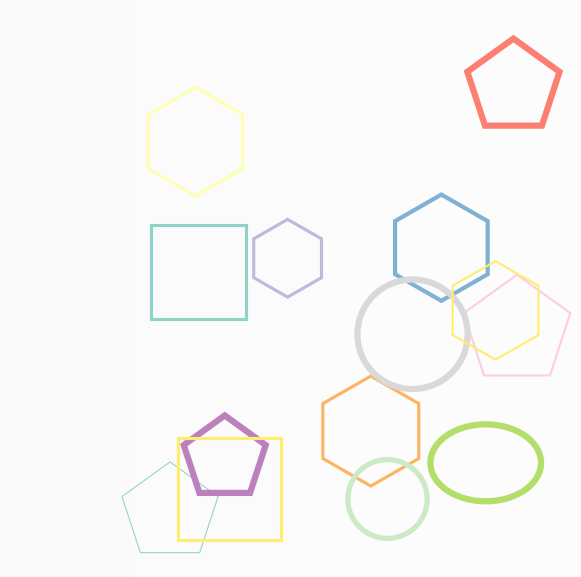[{"shape": "square", "thickness": 1.5, "radius": 0.41, "center": [0.342, 0.528]}, {"shape": "pentagon", "thickness": 0.5, "radius": 0.43, "center": [0.293, 0.112]}, {"shape": "hexagon", "thickness": 1.5, "radius": 0.47, "center": [0.336, 0.754]}, {"shape": "hexagon", "thickness": 1.5, "radius": 0.34, "center": [0.495, 0.552]}, {"shape": "pentagon", "thickness": 3, "radius": 0.42, "center": [0.883, 0.849]}, {"shape": "hexagon", "thickness": 2, "radius": 0.46, "center": [0.759, 0.57]}, {"shape": "hexagon", "thickness": 1.5, "radius": 0.48, "center": [0.638, 0.253]}, {"shape": "oval", "thickness": 3, "radius": 0.48, "center": [0.836, 0.198]}, {"shape": "pentagon", "thickness": 1, "radius": 0.48, "center": [0.889, 0.427]}, {"shape": "circle", "thickness": 3, "radius": 0.47, "center": [0.71, 0.42]}, {"shape": "pentagon", "thickness": 3, "radius": 0.37, "center": [0.387, 0.206]}, {"shape": "circle", "thickness": 2.5, "radius": 0.34, "center": [0.667, 0.135]}, {"shape": "hexagon", "thickness": 1, "radius": 0.43, "center": [0.853, 0.462]}, {"shape": "square", "thickness": 1.5, "radius": 0.44, "center": [0.395, 0.152]}]